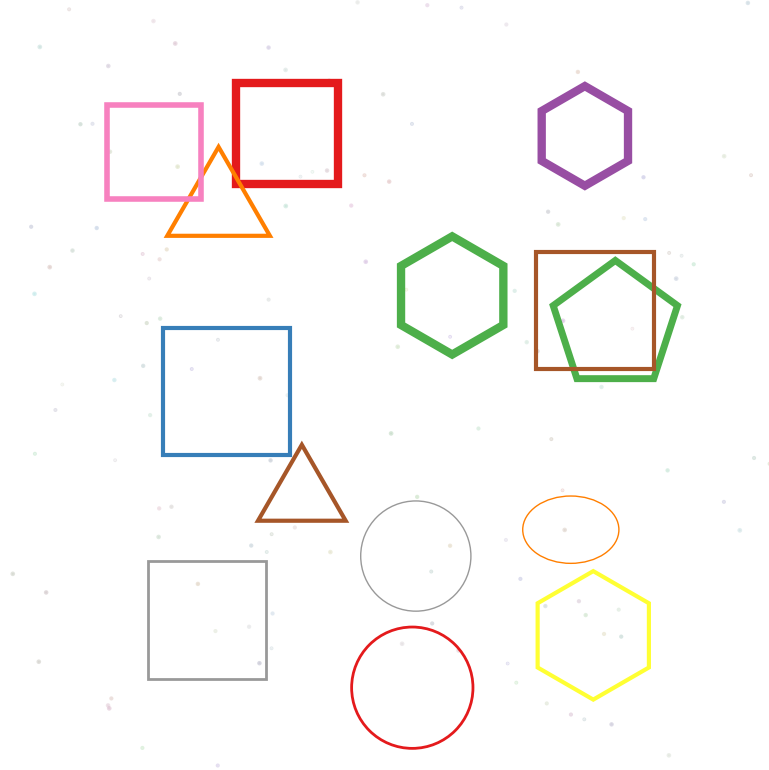[{"shape": "circle", "thickness": 1, "radius": 0.39, "center": [0.535, 0.107]}, {"shape": "square", "thickness": 3, "radius": 0.33, "center": [0.373, 0.826]}, {"shape": "square", "thickness": 1.5, "radius": 0.41, "center": [0.294, 0.491]}, {"shape": "hexagon", "thickness": 3, "radius": 0.38, "center": [0.587, 0.616]}, {"shape": "pentagon", "thickness": 2.5, "radius": 0.42, "center": [0.799, 0.577]}, {"shape": "hexagon", "thickness": 3, "radius": 0.32, "center": [0.76, 0.823]}, {"shape": "oval", "thickness": 0.5, "radius": 0.31, "center": [0.741, 0.312]}, {"shape": "triangle", "thickness": 1.5, "radius": 0.38, "center": [0.284, 0.732]}, {"shape": "hexagon", "thickness": 1.5, "radius": 0.42, "center": [0.77, 0.175]}, {"shape": "triangle", "thickness": 1.5, "radius": 0.33, "center": [0.392, 0.357]}, {"shape": "square", "thickness": 1.5, "radius": 0.38, "center": [0.773, 0.597]}, {"shape": "square", "thickness": 2, "radius": 0.31, "center": [0.2, 0.802]}, {"shape": "circle", "thickness": 0.5, "radius": 0.36, "center": [0.54, 0.278]}, {"shape": "square", "thickness": 1, "radius": 0.38, "center": [0.269, 0.195]}]